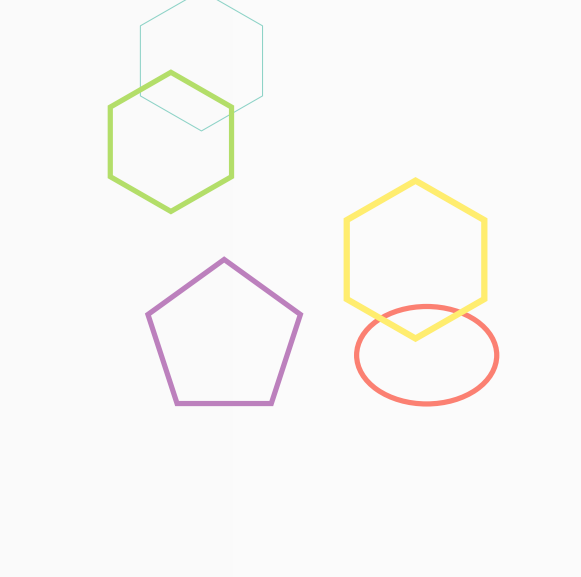[{"shape": "hexagon", "thickness": 0.5, "radius": 0.61, "center": [0.347, 0.894]}, {"shape": "oval", "thickness": 2.5, "radius": 0.6, "center": [0.734, 0.384]}, {"shape": "hexagon", "thickness": 2.5, "radius": 0.6, "center": [0.294, 0.753]}, {"shape": "pentagon", "thickness": 2.5, "radius": 0.69, "center": [0.386, 0.412]}, {"shape": "hexagon", "thickness": 3, "radius": 0.68, "center": [0.715, 0.55]}]